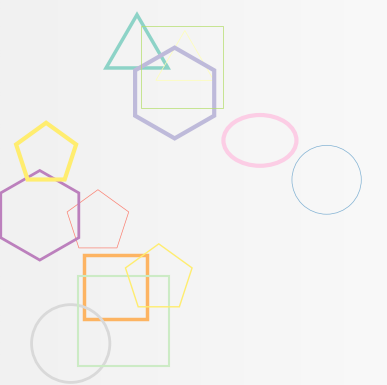[{"shape": "triangle", "thickness": 2.5, "radius": 0.46, "center": [0.354, 0.87]}, {"shape": "triangle", "thickness": 0.5, "radius": 0.43, "center": [0.477, 0.835]}, {"shape": "hexagon", "thickness": 3, "radius": 0.59, "center": [0.451, 0.758]}, {"shape": "pentagon", "thickness": 0.5, "radius": 0.42, "center": [0.253, 0.424]}, {"shape": "circle", "thickness": 0.5, "radius": 0.45, "center": [0.843, 0.533]}, {"shape": "square", "thickness": 2.5, "radius": 0.41, "center": [0.298, 0.254]}, {"shape": "square", "thickness": 0.5, "radius": 0.53, "center": [0.469, 0.825]}, {"shape": "oval", "thickness": 3, "radius": 0.47, "center": [0.671, 0.635]}, {"shape": "circle", "thickness": 2, "radius": 0.51, "center": [0.182, 0.108]}, {"shape": "hexagon", "thickness": 2, "radius": 0.58, "center": [0.103, 0.441]}, {"shape": "square", "thickness": 1.5, "radius": 0.59, "center": [0.319, 0.166]}, {"shape": "pentagon", "thickness": 1, "radius": 0.45, "center": [0.41, 0.276]}, {"shape": "pentagon", "thickness": 3, "radius": 0.41, "center": [0.119, 0.6]}]